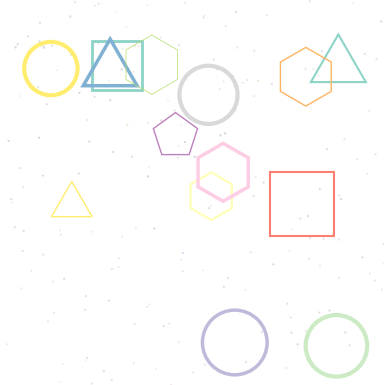[{"shape": "square", "thickness": 2, "radius": 0.32, "center": [0.304, 0.83]}, {"shape": "triangle", "thickness": 1.5, "radius": 0.41, "center": [0.879, 0.828]}, {"shape": "hexagon", "thickness": 1.5, "radius": 0.31, "center": [0.549, 0.49]}, {"shape": "circle", "thickness": 2.5, "radius": 0.42, "center": [0.61, 0.11]}, {"shape": "square", "thickness": 1.5, "radius": 0.42, "center": [0.784, 0.47]}, {"shape": "triangle", "thickness": 2.5, "radius": 0.4, "center": [0.286, 0.818]}, {"shape": "hexagon", "thickness": 1, "radius": 0.38, "center": [0.794, 0.801]}, {"shape": "hexagon", "thickness": 0.5, "radius": 0.39, "center": [0.394, 0.832]}, {"shape": "hexagon", "thickness": 2.5, "radius": 0.38, "center": [0.58, 0.552]}, {"shape": "circle", "thickness": 3, "radius": 0.38, "center": [0.542, 0.754]}, {"shape": "pentagon", "thickness": 1, "radius": 0.3, "center": [0.456, 0.647]}, {"shape": "circle", "thickness": 3, "radius": 0.4, "center": [0.874, 0.102]}, {"shape": "circle", "thickness": 3, "radius": 0.35, "center": [0.132, 0.822]}, {"shape": "triangle", "thickness": 1, "radius": 0.3, "center": [0.186, 0.468]}]